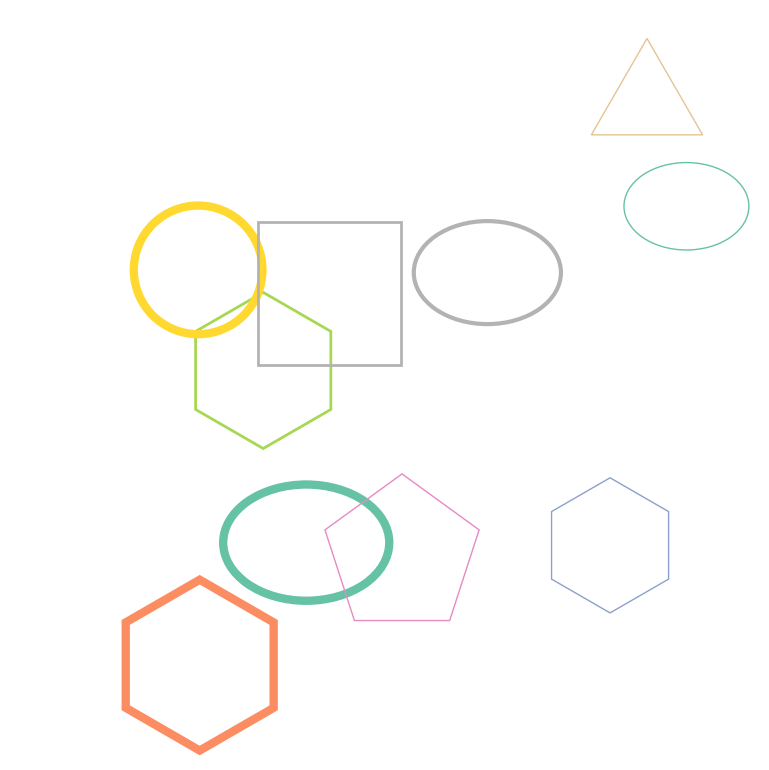[{"shape": "oval", "thickness": 0.5, "radius": 0.41, "center": [0.891, 0.732]}, {"shape": "oval", "thickness": 3, "radius": 0.54, "center": [0.398, 0.295]}, {"shape": "hexagon", "thickness": 3, "radius": 0.55, "center": [0.259, 0.136]}, {"shape": "hexagon", "thickness": 0.5, "radius": 0.44, "center": [0.792, 0.292]}, {"shape": "pentagon", "thickness": 0.5, "radius": 0.53, "center": [0.522, 0.279]}, {"shape": "hexagon", "thickness": 1, "radius": 0.51, "center": [0.342, 0.519]}, {"shape": "circle", "thickness": 3, "radius": 0.42, "center": [0.257, 0.65]}, {"shape": "triangle", "thickness": 0.5, "radius": 0.42, "center": [0.84, 0.867]}, {"shape": "oval", "thickness": 1.5, "radius": 0.48, "center": [0.633, 0.646]}, {"shape": "square", "thickness": 1, "radius": 0.47, "center": [0.428, 0.619]}]